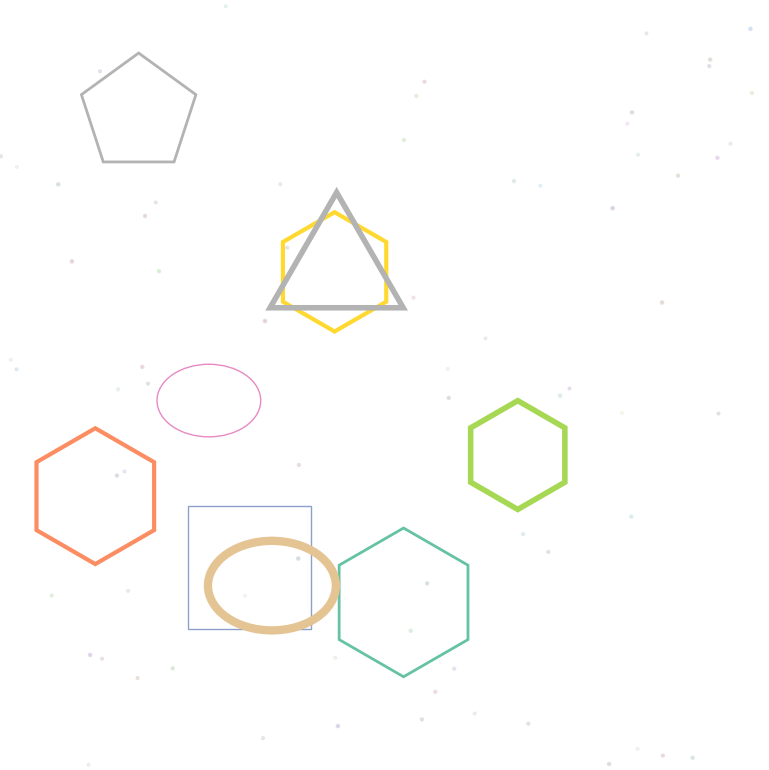[{"shape": "hexagon", "thickness": 1, "radius": 0.48, "center": [0.524, 0.218]}, {"shape": "hexagon", "thickness": 1.5, "radius": 0.44, "center": [0.124, 0.356]}, {"shape": "square", "thickness": 0.5, "radius": 0.4, "center": [0.324, 0.263]}, {"shape": "oval", "thickness": 0.5, "radius": 0.34, "center": [0.271, 0.48]}, {"shape": "hexagon", "thickness": 2, "radius": 0.35, "center": [0.672, 0.409]}, {"shape": "hexagon", "thickness": 1.5, "radius": 0.39, "center": [0.435, 0.647]}, {"shape": "oval", "thickness": 3, "radius": 0.42, "center": [0.353, 0.239]}, {"shape": "triangle", "thickness": 2, "radius": 0.5, "center": [0.437, 0.65]}, {"shape": "pentagon", "thickness": 1, "radius": 0.39, "center": [0.18, 0.853]}]